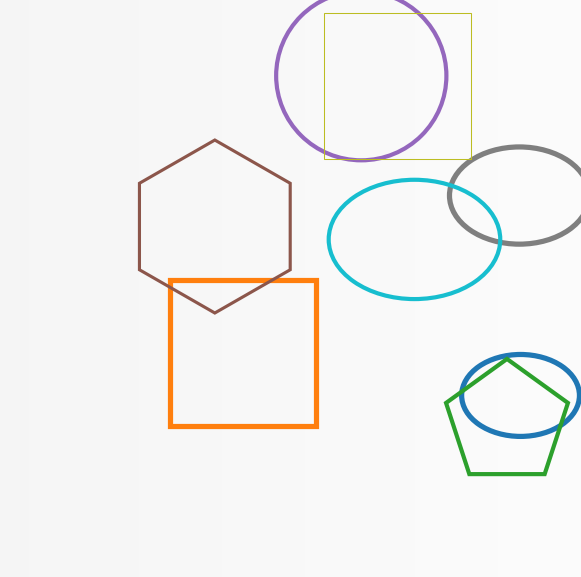[{"shape": "oval", "thickness": 2.5, "radius": 0.51, "center": [0.896, 0.314]}, {"shape": "square", "thickness": 2.5, "radius": 0.63, "center": [0.418, 0.388]}, {"shape": "pentagon", "thickness": 2, "radius": 0.55, "center": [0.872, 0.267]}, {"shape": "circle", "thickness": 2, "radius": 0.73, "center": [0.622, 0.868]}, {"shape": "hexagon", "thickness": 1.5, "radius": 0.75, "center": [0.37, 0.607]}, {"shape": "oval", "thickness": 2.5, "radius": 0.6, "center": [0.894, 0.661]}, {"shape": "square", "thickness": 0.5, "radius": 0.63, "center": [0.683, 0.85]}, {"shape": "oval", "thickness": 2, "radius": 0.74, "center": [0.713, 0.585]}]